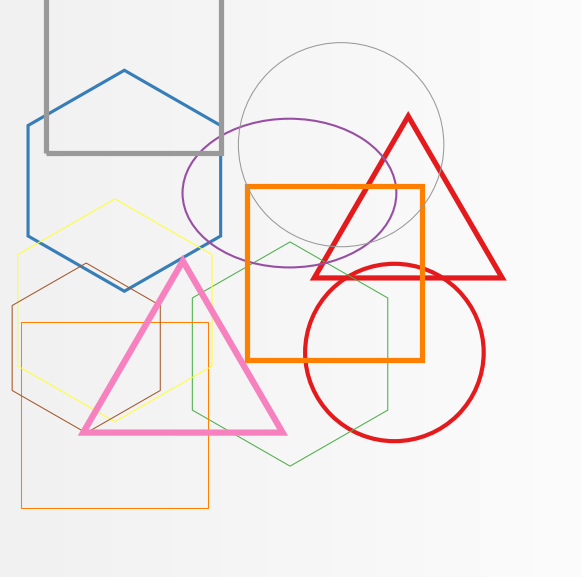[{"shape": "triangle", "thickness": 2.5, "radius": 0.93, "center": [0.702, 0.611]}, {"shape": "circle", "thickness": 2, "radius": 0.77, "center": [0.679, 0.389]}, {"shape": "hexagon", "thickness": 1.5, "radius": 0.96, "center": [0.214, 0.686]}, {"shape": "hexagon", "thickness": 0.5, "radius": 0.97, "center": [0.499, 0.386]}, {"shape": "oval", "thickness": 1, "radius": 0.92, "center": [0.498, 0.665]}, {"shape": "square", "thickness": 0.5, "radius": 0.8, "center": [0.197, 0.28]}, {"shape": "square", "thickness": 2.5, "radius": 0.75, "center": [0.575, 0.526]}, {"shape": "hexagon", "thickness": 0.5, "radius": 0.96, "center": [0.198, 0.462]}, {"shape": "hexagon", "thickness": 0.5, "radius": 0.74, "center": [0.148, 0.397]}, {"shape": "triangle", "thickness": 3, "radius": 0.99, "center": [0.315, 0.349]}, {"shape": "square", "thickness": 2.5, "radius": 0.75, "center": [0.23, 0.884]}, {"shape": "circle", "thickness": 0.5, "radius": 0.88, "center": [0.587, 0.749]}]